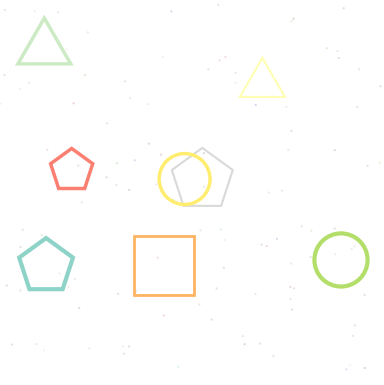[{"shape": "pentagon", "thickness": 3, "radius": 0.37, "center": [0.12, 0.308]}, {"shape": "triangle", "thickness": 1.5, "radius": 0.34, "center": [0.682, 0.782]}, {"shape": "pentagon", "thickness": 2.5, "radius": 0.29, "center": [0.186, 0.557]}, {"shape": "square", "thickness": 2, "radius": 0.39, "center": [0.427, 0.311]}, {"shape": "circle", "thickness": 3, "radius": 0.35, "center": [0.886, 0.325]}, {"shape": "pentagon", "thickness": 1.5, "radius": 0.42, "center": [0.525, 0.533]}, {"shape": "triangle", "thickness": 2.5, "radius": 0.4, "center": [0.115, 0.874]}, {"shape": "circle", "thickness": 2.5, "radius": 0.33, "center": [0.479, 0.535]}]